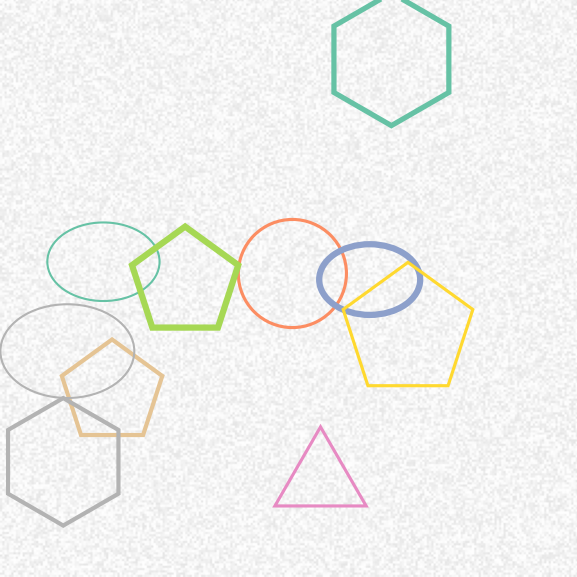[{"shape": "oval", "thickness": 1, "radius": 0.49, "center": [0.179, 0.546]}, {"shape": "hexagon", "thickness": 2.5, "radius": 0.57, "center": [0.678, 0.896]}, {"shape": "circle", "thickness": 1.5, "radius": 0.47, "center": [0.506, 0.526]}, {"shape": "oval", "thickness": 3, "radius": 0.44, "center": [0.64, 0.515]}, {"shape": "triangle", "thickness": 1.5, "radius": 0.46, "center": [0.555, 0.169]}, {"shape": "pentagon", "thickness": 3, "radius": 0.48, "center": [0.321, 0.51]}, {"shape": "pentagon", "thickness": 1.5, "radius": 0.59, "center": [0.706, 0.427]}, {"shape": "pentagon", "thickness": 2, "radius": 0.46, "center": [0.194, 0.32]}, {"shape": "oval", "thickness": 1, "radius": 0.58, "center": [0.117, 0.391]}, {"shape": "hexagon", "thickness": 2, "radius": 0.55, "center": [0.11, 0.199]}]